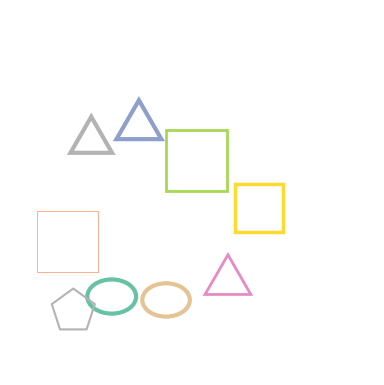[{"shape": "oval", "thickness": 3, "radius": 0.32, "center": [0.29, 0.23]}, {"shape": "square", "thickness": 0.5, "radius": 0.4, "center": [0.176, 0.372]}, {"shape": "triangle", "thickness": 3, "radius": 0.34, "center": [0.361, 0.672]}, {"shape": "triangle", "thickness": 2, "radius": 0.34, "center": [0.592, 0.27]}, {"shape": "square", "thickness": 2, "radius": 0.39, "center": [0.511, 0.583]}, {"shape": "square", "thickness": 2.5, "radius": 0.31, "center": [0.672, 0.46]}, {"shape": "oval", "thickness": 3, "radius": 0.31, "center": [0.431, 0.221]}, {"shape": "pentagon", "thickness": 1.5, "radius": 0.29, "center": [0.19, 0.192]}, {"shape": "triangle", "thickness": 3, "radius": 0.31, "center": [0.237, 0.634]}]